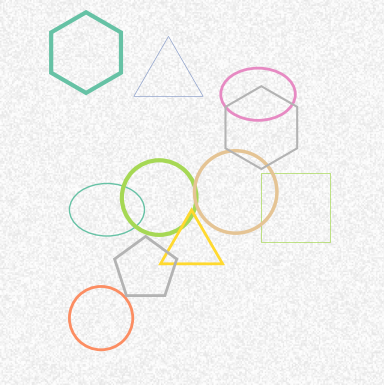[{"shape": "hexagon", "thickness": 3, "radius": 0.52, "center": [0.224, 0.863]}, {"shape": "oval", "thickness": 1, "radius": 0.49, "center": [0.278, 0.455]}, {"shape": "circle", "thickness": 2, "radius": 0.41, "center": [0.263, 0.174]}, {"shape": "triangle", "thickness": 0.5, "radius": 0.52, "center": [0.438, 0.802]}, {"shape": "oval", "thickness": 2, "radius": 0.48, "center": [0.67, 0.755]}, {"shape": "square", "thickness": 0.5, "radius": 0.45, "center": [0.767, 0.461]}, {"shape": "circle", "thickness": 3, "radius": 0.48, "center": [0.413, 0.487]}, {"shape": "triangle", "thickness": 2, "radius": 0.47, "center": [0.498, 0.361]}, {"shape": "circle", "thickness": 2.5, "radius": 0.54, "center": [0.612, 0.501]}, {"shape": "pentagon", "thickness": 2, "radius": 0.42, "center": [0.378, 0.301]}, {"shape": "hexagon", "thickness": 1.5, "radius": 0.54, "center": [0.679, 0.669]}]